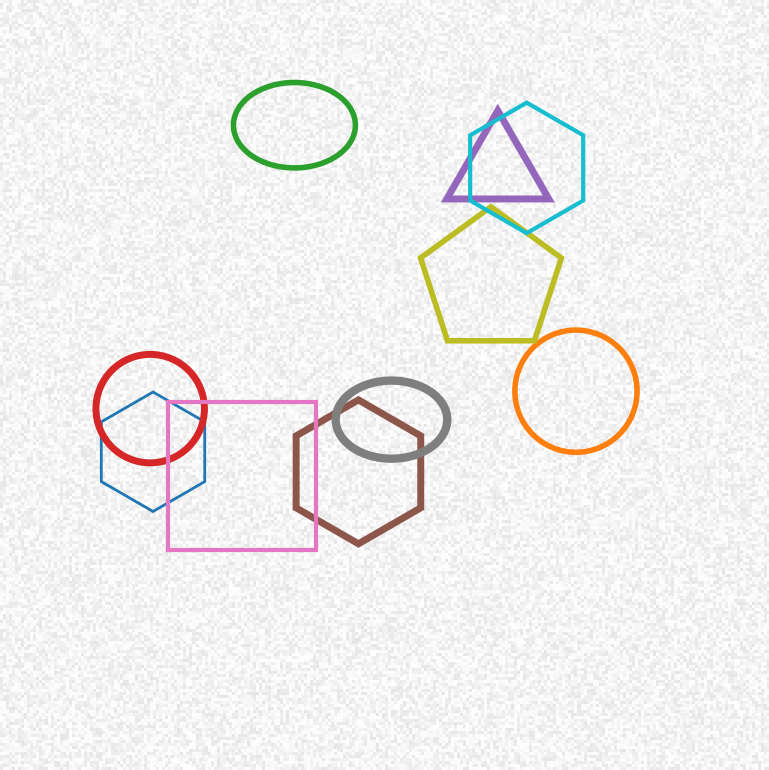[{"shape": "hexagon", "thickness": 1, "radius": 0.39, "center": [0.199, 0.413]}, {"shape": "circle", "thickness": 2, "radius": 0.4, "center": [0.748, 0.492]}, {"shape": "oval", "thickness": 2, "radius": 0.4, "center": [0.382, 0.837]}, {"shape": "circle", "thickness": 2.5, "radius": 0.35, "center": [0.195, 0.469]}, {"shape": "triangle", "thickness": 2.5, "radius": 0.38, "center": [0.646, 0.78]}, {"shape": "hexagon", "thickness": 2.5, "radius": 0.47, "center": [0.466, 0.387]}, {"shape": "square", "thickness": 1.5, "radius": 0.48, "center": [0.314, 0.382]}, {"shape": "oval", "thickness": 3, "radius": 0.36, "center": [0.508, 0.455]}, {"shape": "pentagon", "thickness": 2, "radius": 0.48, "center": [0.638, 0.635]}, {"shape": "hexagon", "thickness": 1.5, "radius": 0.42, "center": [0.684, 0.782]}]